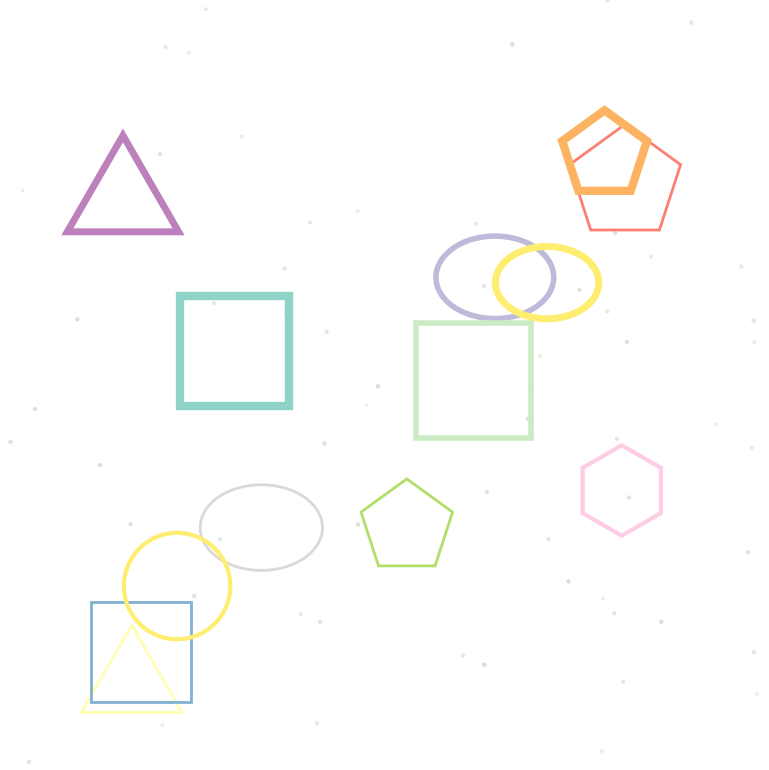[{"shape": "square", "thickness": 3, "radius": 0.36, "center": [0.304, 0.544]}, {"shape": "triangle", "thickness": 1, "radius": 0.38, "center": [0.171, 0.113]}, {"shape": "oval", "thickness": 2, "radius": 0.38, "center": [0.643, 0.64]}, {"shape": "pentagon", "thickness": 1, "radius": 0.38, "center": [0.812, 0.763]}, {"shape": "square", "thickness": 1, "radius": 0.33, "center": [0.183, 0.153]}, {"shape": "pentagon", "thickness": 3, "radius": 0.29, "center": [0.785, 0.799]}, {"shape": "pentagon", "thickness": 1, "radius": 0.31, "center": [0.528, 0.316]}, {"shape": "hexagon", "thickness": 1.5, "radius": 0.29, "center": [0.807, 0.363]}, {"shape": "oval", "thickness": 1, "radius": 0.4, "center": [0.339, 0.315]}, {"shape": "triangle", "thickness": 2.5, "radius": 0.42, "center": [0.16, 0.741]}, {"shape": "square", "thickness": 2, "radius": 0.37, "center": [0.615, 0.506]}, {"shape": "oval", "thickness": 2.5, "radius": 0.34, "center": [0.711, 0.633]}, {"shape": "circle", "thickness": 1.5, "radius": 0.35, "center": [0.23, 0.239]}]